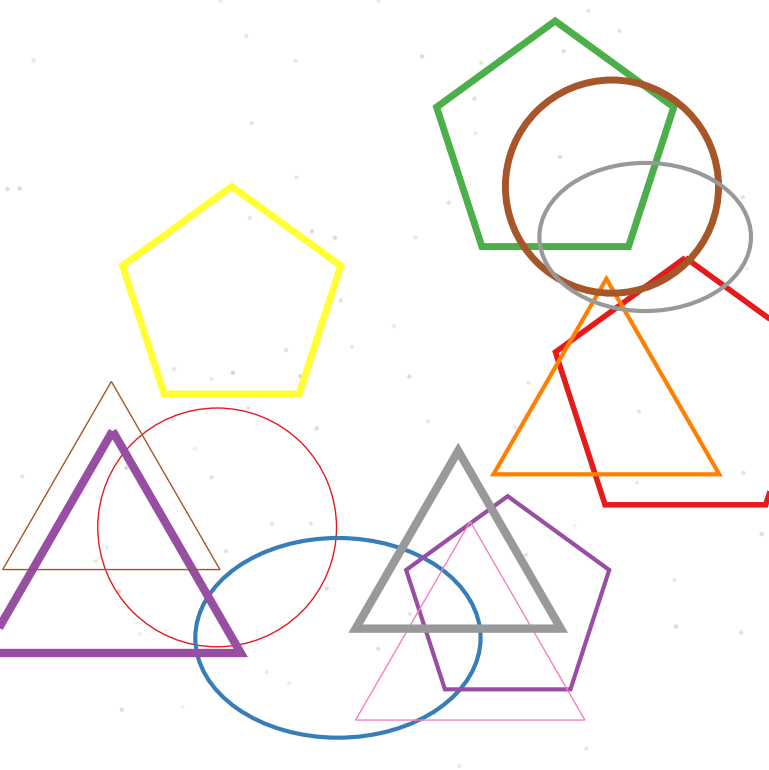[{"shape": "circle", "thickness": 0.5, "radius": 0.78, "center": [0.282, 0.315]}, {"shape": "pentagon", "thickness": 2, "radius": 0.89, "center": [0.89, 0.488]}, {"shape": "oval", "thickness": 1.5, "radius": 0.93, "center": [0.439, 0.172]}, {"shape": "pentagon", "thickness": 2.5, "radius": 0.81, "center": [0.721, 0.811]}, {"shape": "pentagon", "thickness": 1.5, "radius": 0.69, "center": [0.659, 0.217]}, {"shape": "triangle", "thickness": 3, "radius": 0.96, "center": [0.146, 0.248]}, {"shape": "triangle", "thickness": 1.5, "radius": 0.85, "center": [0.788, 0.469]}, {"shape": "pentagon", "thickness": 2.5, "radius": 0.74, "center": [0.301, 0.609]}, {"shape": "triangle", "thickness": 0.5, "radius": 0.81, "center": [0.145, 0.342]}, {"shape": "circle", "thickness": 2.5, "radius": 0.69, "center": [0.795, 0.758]}, {"shape": "triangle", "thickness": 0.5, "radius": 0.86, "center": [0.611, 0.151]}, {"shape": "triangle", "thickness": 3, "radius": 0.77, "center": [0.595, 0.261]}, {"shape": "oval", "thickness": 1.5, "radius": 0.69, "center": [0.838, 0.692]}]